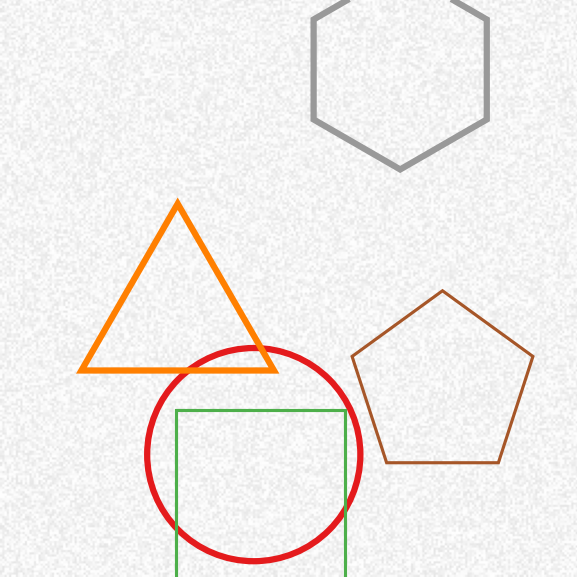[{"shape": "circle", "thickness": 3, "radius": 0.92, "center": [0.439, 0.212]}, {"shape": "square", "thickness": 1.5, "radius": 0.73, "center": [0.451, 0.142]}, {"shape": "triangle", "thickness": 3, "radius": 0.96, "center": [0.308, 0.454]}, {"shape": "pentagon", "thickness": 1.5, "radius": 0.82, "center": [0.766, 0.331]}, {"shape": "hexagon", "thickness": 3, "radius": 0.87, "center": [0.693, 0.879]}]